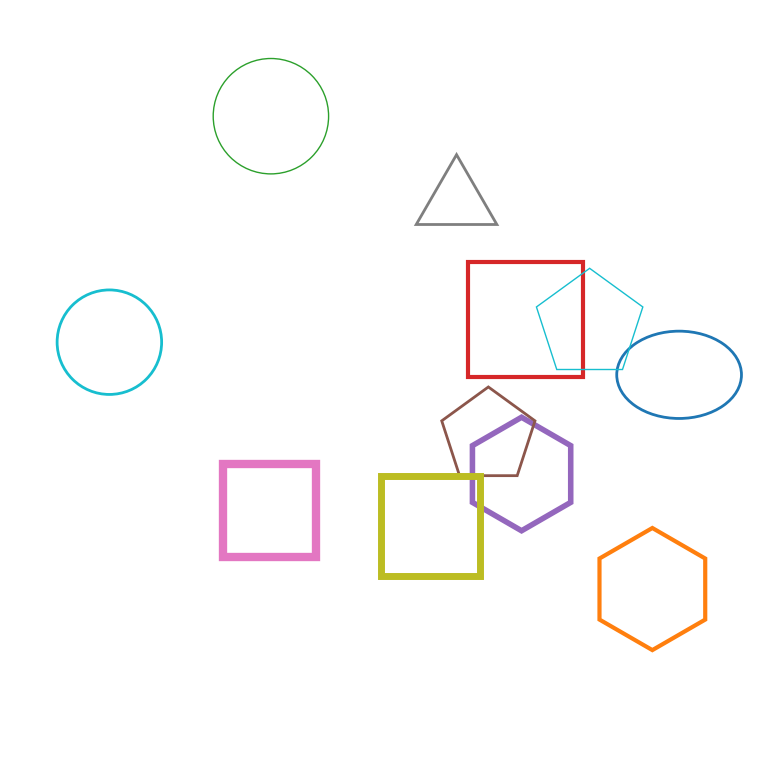[{"shape": "oval", "thickness": 1, "radius": 0.4, "center": [0.882, 0.513]}, {"shape": "hexagon", "thickness": 1.5, "radius": 0.4, "center": [0.847, 0.235]}, {"shape": "circle", "thickness": 0.5, "radius": 0.37, "center": [0.352, 0.849]}, {"shape": "square", "thickness": 1.5, "radius": 0.37, "center": [0.683, 0.585]}, {"shape": "hexagon", "thickness": 2, "radius": 0.37, "center": [0.677, 0.384]}, {"shape": "pentagon", "thickness": 1, "radius": 0.32, "center": [0.634, 0.434]}, {"shape": "square", "thickness": 3, "radius": 0.3, "center": [0.35, 0.338]}, {"shape": "triangle", "thickness": 1, "radius": 0.3, "center": [0.593, 0.739]}, {"shape": "square", "thickness": 2.5, "radius": 0.32, "center": [0.559, 0.317]}, {"shape": "pentagon", "thickness": 0.5, "radius": 0.36, "center": [0.766, 0.579]}, {"shape": "circle", "thickness": 1, "radius": 0.34, "center": [0.142, 0.556]}]